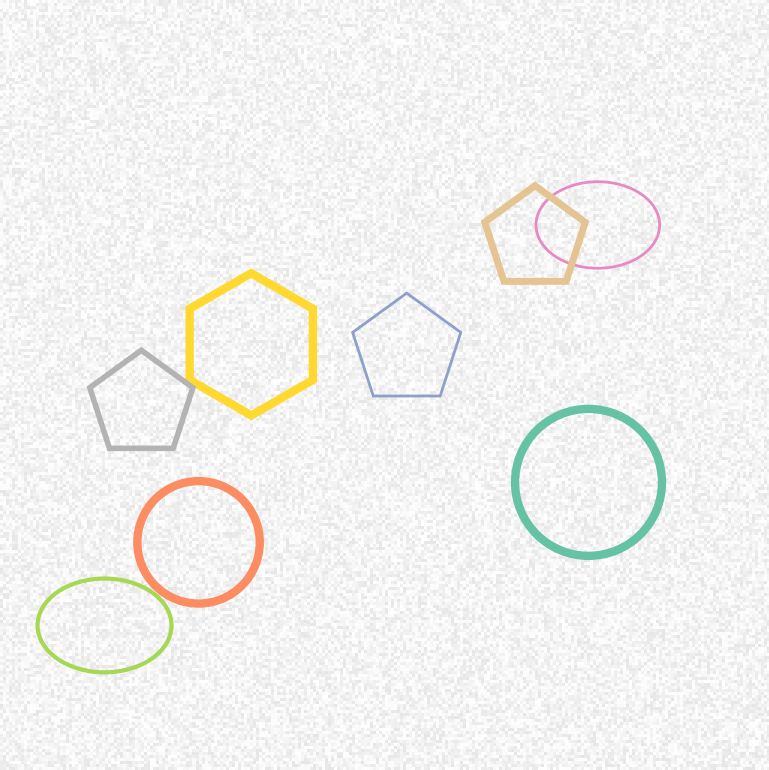[{"shape": "circle", "thickness": 3, "radius": 0.48, "center": [0.764, 0.374]}, {"shape": "circle", "thickness": 3, "radius": 0.4, "center": [0.258, 0.296]}, {"shape": "pentagon", "thickness": 1, "radius": 0.37, "center": [0.528, 0.545]}, {"shape": "oval", "thickness": 1, "radius": 0.4, "center": [0.776, 0.708]}, {"shape": "oval", "thickness": 1.5, "radius": 0.43, "center": [0.136, 0.188]}, {"shape": "hexagon", "thickness": 3, "radius": 0.46, "center": [0.326, 0.553]}, {"shape": "pentagon", "thickness": 2.5, "radius": 0.34, "center": [0.695, 0.69]}, {"shape": "pentagon", "thickness": 2, "radius": 0.35, "center": [0.184, 0.475]}]